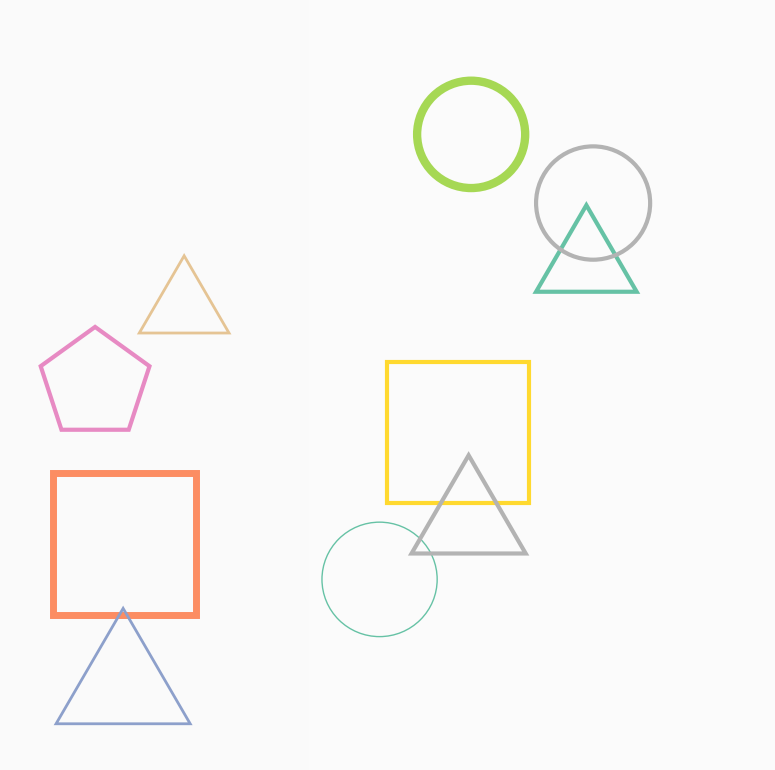[{"shape": "circle", "thickness": 0.5, "radius": 0.37, "center": [0.49, 0.248]}, {"shape": "triangle", "thickness": 1.5, "radius": 0.37, "center": [0.757, 0.659]}, {"shape": "square", "thickness": 2.5, "radius": 0.46, "center": [0.161, 0.293]}, {"shape": "triangle", "thickness": 1, "radius": 0.5, "center": [0.159, 0.11]}, {"shape": "pentagon", "thickness": 1.5, "radius": 0.37, "center": [0.123, 0.502]}, {"shape": "circle", "thickness": 3, "radius": 0.35, "center": [0.608, 0.825]}, {"shape": "square", "thickness": 1.5, "radius": 0.46, "center": [0.591, 0.438]}, {"shape": "triangle", "thickness": 1, "radius": 0.33, "center": [0.238, 0.601]}, {"shape": "triangle", "thickness": 1.5, "radius": 0.43, "center": [0.605, 0.324]}, {"shape": "circle", "thickness": 1.5, "radius": 0.37, "center": [0.765, 0.736]}]